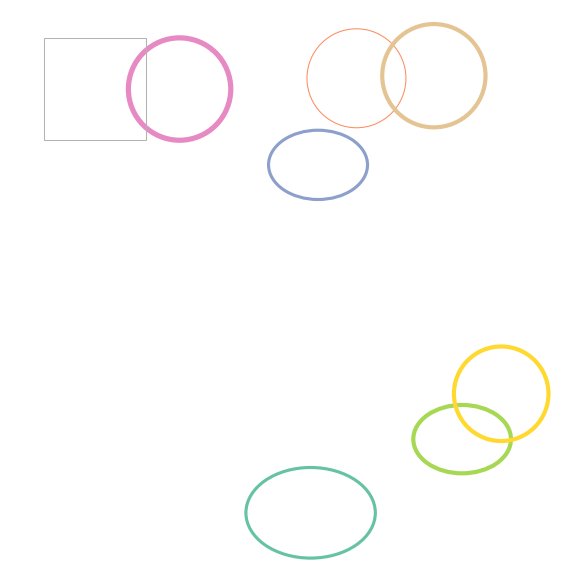[{"shape": "oval", "thickness": 1.5, "radius": 0.56, "center": [0.538, 0.111]}, {"shape": "circle", "thickness": 0.5, "radius": 0.43, "center": [0.617, 0.864]}, {"shape": "oval", "thickness": 1.5, "radius": 0.43, "center": [0.551, 0.714]}, {"shape": "circle", "thickness": 2.5, "radius": 0.44, "center": [0.311, 0.845]}, {"shape": "oval", "thickness": 2, "radius": 0.42, "center": [0.8, 0.239]}, {"shape": "circle", "thickness": 2, "radius": 0.41, "center": [0.868, 0.317]}, {"shape": "circle", "thickness": 2, "radius": 0.45, "center": [0.751, 0.868]}, {"shape": "square", "thickness": 0.5, "radius": 0.44, "center": [0.164, 0.845]}]